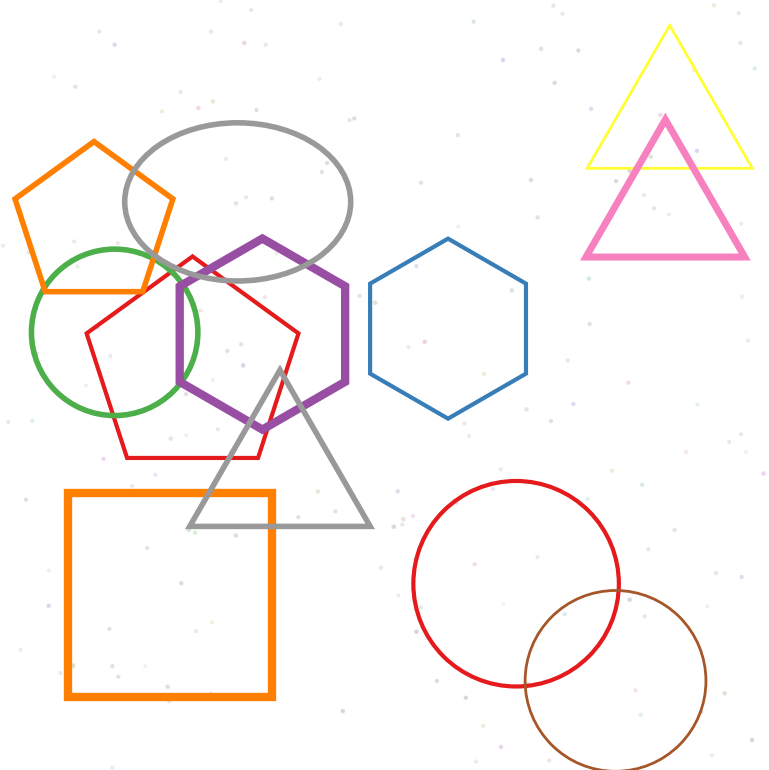[{"shape": "circle", "thickness": 1.5, "radius": 0.67, "center": [0.67, 0.242]}, {"shape": "pentagon", "thickness": 1.5, "radius": 0.72, "center": [0.25, 0.522]}, {"shape": "hexagon", "thickness": 1.5, "radius": 0.58, "center": [0.582, 0.573]}, {"shape": "circle", "thickness": 2, "radius": 0.54, "center": [0.149, 0.568]}, {"shape": "hexagon", "thickness": 3, "radius": 0.62, "center": [0.341, 0.566]}, {"shape": "square", "thickness": 3, "radius": 0.66, "center": [0.221, 0.227]}, {"shape": "pentagon", "thickness": 2, "radius": 0.54, "center": [0.122, 0.708]}, {"shape": "triangle", "thickness": 1, "radius": 0.62, "center": [0.87, 0.843]}, {"shape": "circle", "thickness": 1, "radius": 0.59, "center": [0.799, 0.116]}, {"shape": "triangle", "thickness": 2.5, "radius": 0.6, "center": [0.864, 0.726]}, {"shape": "triangle", "thickness": 2, "radius": 0.68, "center": [0.364, 0.384]}, {"shape": "oval", "thickness": 2, "radius": 0.73, "center": [0.309, 0.738]}]